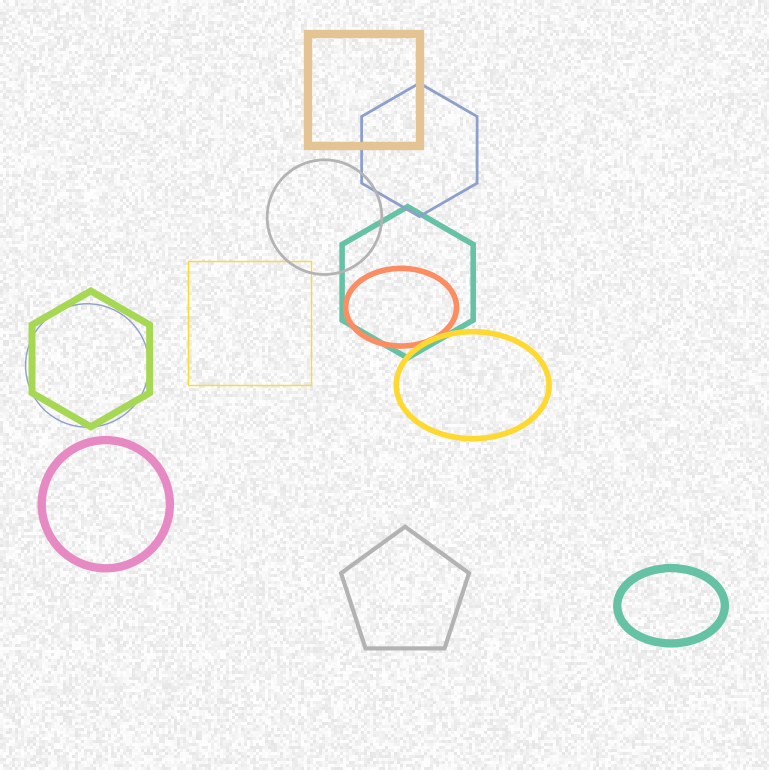[{"shape": "oval", "thickness": 3, "radius": 0.35, "center": [0.871, 0.213]}, {"shape": "hexagon", "thickness": 2, "radius": 0.49, "center": [0.529, 0.633]}, {"shape": "oval", "thickness": 2, "radius": 0.36, "center": [0.521, 0.601]}, {"shape": "circle", "thickness": 0.5, "radius": 0.4, "center": [0.113, 0.525]}, {"shape": "hexagon", "thickness": 1, "radius": 0.43, "center": [0.545, 0.805]}, {"shape": "circle", "thickness": 3, "radius": 0.42, "center": [0.137, 0.345]}, {"shape": "hexagon", "thickness": 2.5, "radius": 0.44, "center": [0.118, 0.534]}, {"shape": "square", "thickness": 0.5, "radius": 0.4, "center": [0.324, 0.581]}, {"shape": "oval", "thickness": 2, "radius": 0.5, "center": [0.614, 0.5]}, {"shape": "square", "thickness": 3, "radius": 0.36, "center": [0.473, 0.883]}, {"shape": "circle", "thickness": 1, "radius": 0.37, "center": [0.421, 0.718]}, {"shape": "pentagon", "thickness": 1.5, "radius": 0.44, "center": [0.526, 0.229]}]